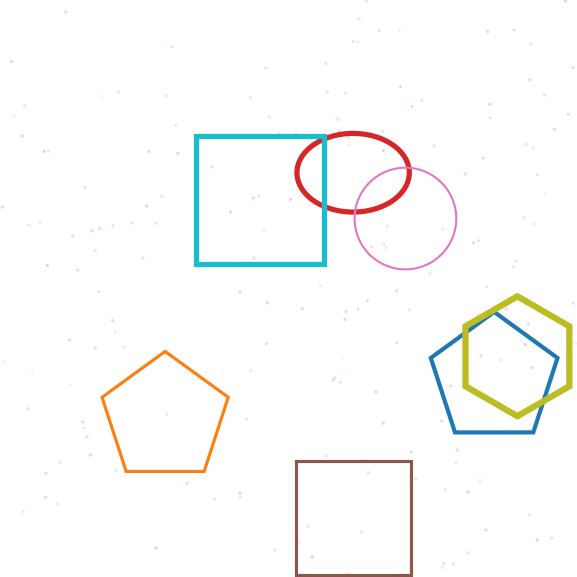[{"shape": "pentagon", "thickness": 2, "radius": 0.58, "center": [0.856, 0.344]}, {"shape": "pentagon", "thickness": 1.5, "radius": 0.57, "center": [0.286, 0.276]}, {"shape": "oval", "thickness": 2.5, "radius": 0.49, "center": [0.611, 0.7]}, {"shape": "square", "thickness": 1.5, "radius": 0.49, "center": [0.612, 0.102]}, {"shape": "circle", "thickness": 1, "radius": 0.44, "center": [0.702, 0.621]}, {"shape": "hexagon", "thickness": 3, "radius": 0.52, "center": [0.896, 0.382]}, {"shape": "square", "thickness": 2.5, "radius": 0.56, "center": [0.45, 0.653]}]